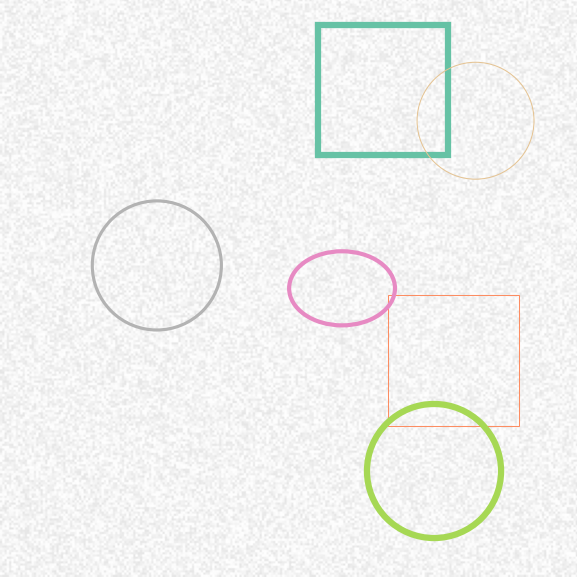[{"shape": "square", "thickness": 3, "radius": 0.56, "center": [0.662, 0.843]}, {"shape": "square", "thickness": 0.5, "radius": 0.57, "center": [0.786, 0.375]}, {"shape": "oval", "thickness": 2, "radius": 0.46, "center": [0.592, 0.5]}, {"shape": "circle", "thickness": 3, "radius": 0.58, "center": [0.752, 0.184]}, {"shape": "circle", "thickness": 0.5, "radius": 0.51, "center": [0.823, 0.79]}, {"shape": "circle", "thickness": 1.5, "radius": 0.56, "center": [0.272, 0.54]}]